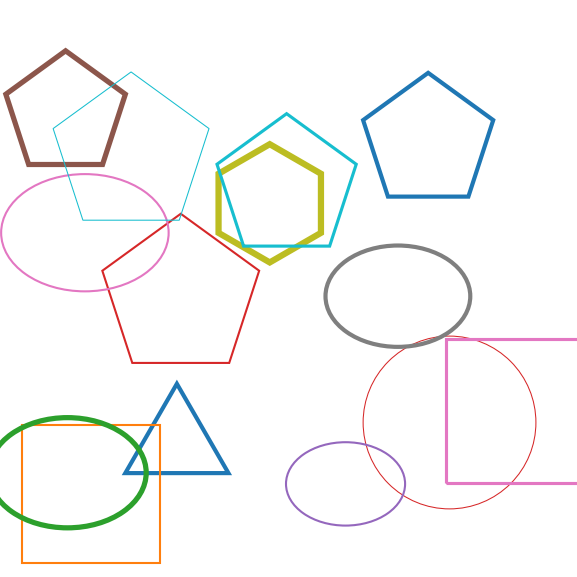[{"shape": "pentagon", "thickness": 2, "radius": 0.59, "center": [0.741, 0.755]}, {"shape": "triangle", "thickness": 2, "radius": 0.52, "center": [0.306, 0.231]}, {"shape": "square", "thickness": 1, "radius": 0.6, "center": [0.158, 0.143]}, {"shape": "oval", "thickness": 2.5, "radius": 0.68, "center": [0.117, 0.181]}, {"shape": "pentagon", "thickness": 1, "radius": 0.71, "center": [0.313, 0.486]}, {"shape": "circle", "thickness": 0.5, "radius": 0.75, "center": [0.778, 0.268]}, {"shape": "oval", "thickness": 1, "radius": 0.52, "center": [0.598, 0.161]}, {"shape": "pentagon", "thickness": 2.5, "radius": 0.54, "center": [0.114, 0.802]}, {"shape": "square", "thickness": 1.5, "radius": 0.62, "center": [0.898, 0.287]}, {"shape": "oval", "thickness": 1, "radius": 0.73, "center": [0.147, 0.596]}, {"shape": "oval", "thickness": 2, "radius": 0.63, "center": [0.689, 0.486]}, {"shape": "hexagon", "thickness": 3, "radius": 0.51, "center": [0.467, 0.647]}, {"shape": "pentagon", "thickness": 0.5, "radius": 0.71, "center": [0.227, 0.733]}, {"shape": "pentagon", "thickness": 1.5, "radius": 0.63, "center": [0.496, 0.676]}]